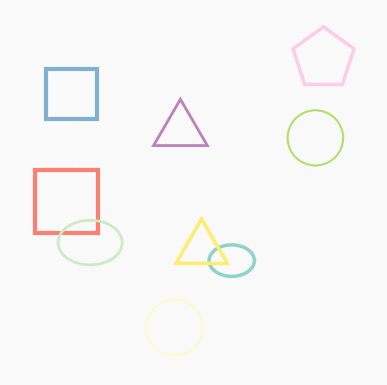[{"shape": "oval", "thickness": 2.5, "radius": 0.29, "center": [0.598, 0.323]}, {"shape": "circle", "thickness": 1, "radius": 0.36, "center": [0.451, 0.149]}, {"shape": "square", "thickness": 3, "radius": 0.4, "center": [0.172, 0.476]}, {"shape": "square", "thickness": 3, "radius": 0.33, "center": [0.185, 0.755]}, {"shape": "circle", "thickness": 1.5, "radius": 0.36, "center": [0.814, 0.642]}, {"shape": "pentagon", "thickness": 2.5, "radius": 0.41, "center": [0.835, 0.848]}, {"shape": "triangle", "thickness": 2, "radius": 0.4, "center": [0.466, 0.662]}, {"shape": "oval", "thickness": 2, "radius": 0.41, "center": [0.233, 0.37]}, {"shape": "triangle", "thickness": 2.5, "radius": 0.38, "center": [0.52, 0.354]}]